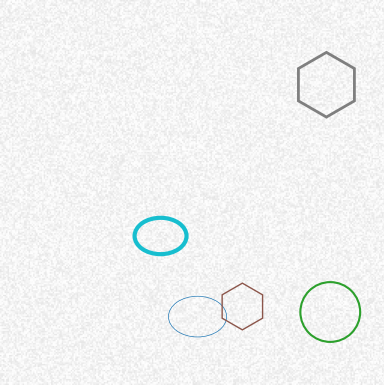[{"shape": "oval", "thickness": 0.5, "radius": 0.38, "center": [0.513, 0.178]}, {"shape": "circle", "thickness": 1.5, "radius": 0.39, "center": [0.858, 0.19]}, {"shape": "hexagon", "thickness": 1, "radius": 0.3, "center": [0.63, 0.204]}, {"shape": "hexagon", "thickness": 2, "radius": 0.42, "center": [0.848, 0.78]}, {"shape": "oval", "thickness": 3, "radius": 0.34, "center": [0.417, 0.387]}]